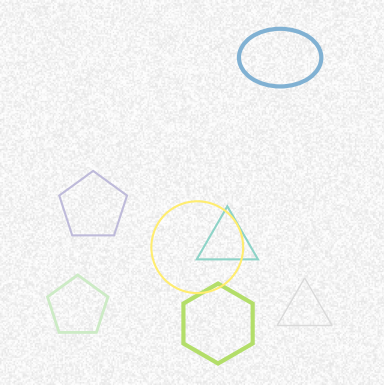[{"shape": "triangle", "thickness": 1.5, "radius": 0.46, "center": [0.591, 0.372]}, {"shape": "pentagon", "thickness": 1.5, "radius": 0.46, "center": [0.242, 0.464]}, {"shape": "oval", "thickness": 3, "radius": 0.53, "center": [0.728, 0.85]}, {"shape": "hexagon", "thickness": 3, "radius": 0.52, "center": [0.566, 0.16]}, {"shape": "triangle", "thickness": 1, "radius": 0.41, "center": [0.791, 0.196]}, {"shape": "pentagon", "thickness": 2, "radius": 0.41, "center": [0.202, 0.203]}, {"shape": "circle", "thickness": 1.5, "radius": 0.6, "center": [0.512, 0.358]}]